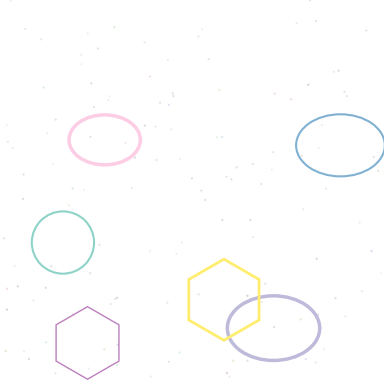[{"shape": "circle", "thickness": 1.5, "radius": 0.4, "center": [0.163, 0.37]}, {"shape": "oval", "thickness": 2.5, "radius": 0.6, "center": [0.71, 0.148]}, {"shape": "oval", "thickness": 1.5, "radius": 0.58, "center": [0.884, 0.623]}, {"shape": "oval", "thickness": 2.5, "radius": 0.46, "center": [0.272, 0.637]}, {"shape": "hexagon", "thickness": 1, "radius": 0.47, "center": [0.227, 0.109]}, {"shape": "hexagon", "thickness": 2, "radius": 0.53, "center": [0.582, 0.221]}]